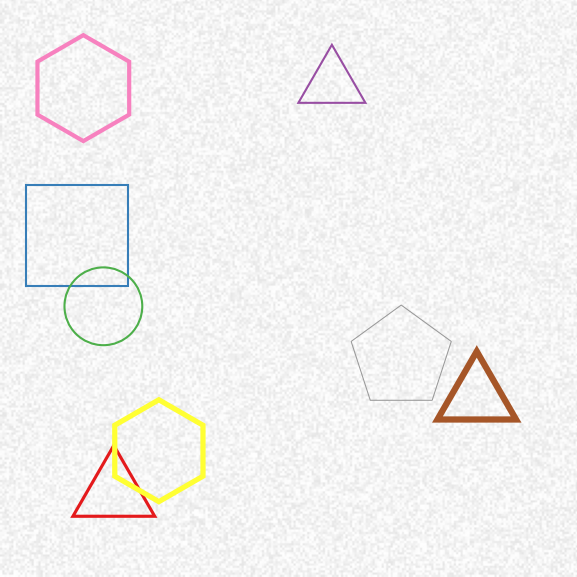[{"shape": "triangle", "thickness": 1.5, "radius": 0.41, "center": [0.197, 0.146]}, {"shape": "square", "thickness": 1, "radius": 0.44, "center": [0.133, 0.591]}, {"shape": "circle", "thickness": 1, "radius": 0.34, "center": [0.179, 0.469]}, {"shape": "triangle", "thickness": 1, "radius": 0.34, "center": [0.575, 0.855]}, {"shape": "hexagon", "thickness": 2.5, "radius": 0.44, "center": [0.275, 0.219]}, {"shape": "triangle", "thickness": 3, "radius": 0.39, "center": [0.826, 0.312]}, {"shape": "hexagon", "thickness": 2, "radius": 0.46, "center": [0.144, 0.847]}, {"shape": "pentagon", "thickness": 0.5, "radius": 0.46, "center": [0.695, 0.38]}]